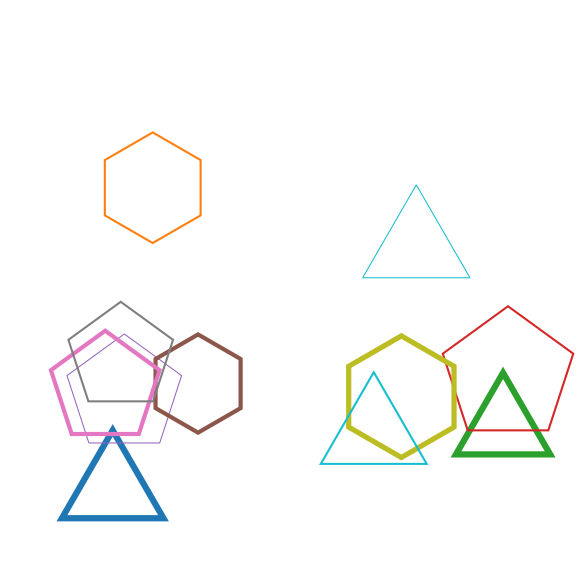[{"shape": "triangle", "thickness": 3, "radius": 0.51, "center": [0.195, 0.152]}, {"shape": "hexagon", "thickness": 1, "radius": 0.48, "center": [0.264, 0.674]}, {"shape": "triangle", "thickness": 3, "radius": 0.47, "center": [0.871, 0.259]}, {"shape": "pentagon", "thickness": 1, "radius": 0.59, "center": [0.88, 0.35]}, {"shape": "pentagon", "thickness": 0.5, "radius": 0.52, "center": [0.215, 0.317]}, {"shape": "hexagon", "thickness": 2, "radius": 0.43, "center": [0.343, 0.335]}, {"shape": "pentagon", "thickness": 2, "radius": 0.49, "center": [0.182, 0.328]}, {"shape": "pentagon", "thickness": 1, "radius": 0.48, "center": [0.209, 0.381]}, {"shape": "hexagon", "thickness": 2.5, "radius": 0.53, "center": [0.695, 0.312]}, {"shape": "triangle", "thickness": 1, "radius": 0.53, "center": [0.647, 0.249]}, {"shape": "triangle", "thickness": 0.5, "radius": 0.54, "center": [0.721, 0.572]}]